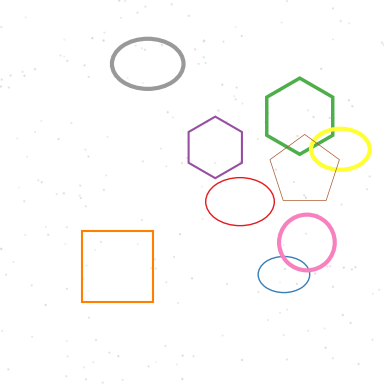[{"shape": "oval", "thickness": 1, "radius": 0.45, "center": [0.623, 0.476]}, {"shape": "oval", "thickness": 1, "radius": 0.33, "center": [0.737, 0.287]}, {"shape": "hexagon", "thickness": 2.5, "radius": 0.49, "center": [0.779, 0.698]}, {"shape": "hexagon", "thickness": 1.5, "radius": 0.4, "center": [0.559, 0.617]}, {"shape": "square", "thickness": 1.5, "radius": 0.46, "center": [0.306, 0.307]}, {"shape": "oval", "thickness": 3, "radius": 0.38, "center": [0.884, 0.612]}, {"shape": "pentagon", "thickness": 0.5, "radius": 0.47, "center": [0.791, 0.556]}, {"shape": "circle", "thickness": 3, "radius": 0.36, "center": [0.797, 0.37]}, {"shape": "oval", "thickness": 3, "radius": 0.46, "center": [0.384, 0.834]}]